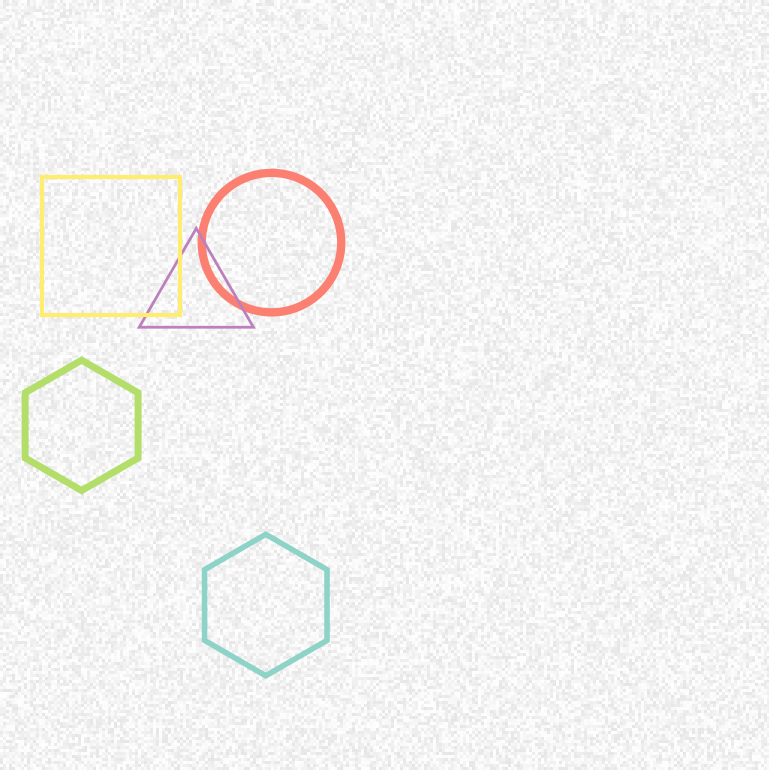[{"shape": "hexagon", "thickness": 2, "radius": 0.46, "center": [0.345, 0.214]}, {"shape": "circle", "thickness": 3, "radius": 0.45, "center": [0.353, 0.685]}, {"shape": "hexagon", "thickness": 2.5, "radius": 0.42, "center": [0.106, 0.448]}, {"shape": "triangle", "thickness": 1, "radius": 0.43, "center": [0.255, 0.618]}, {"shape": "square", "thickness": 1.5, "radius": 0.45, "center": [0.144, 0.681]}]